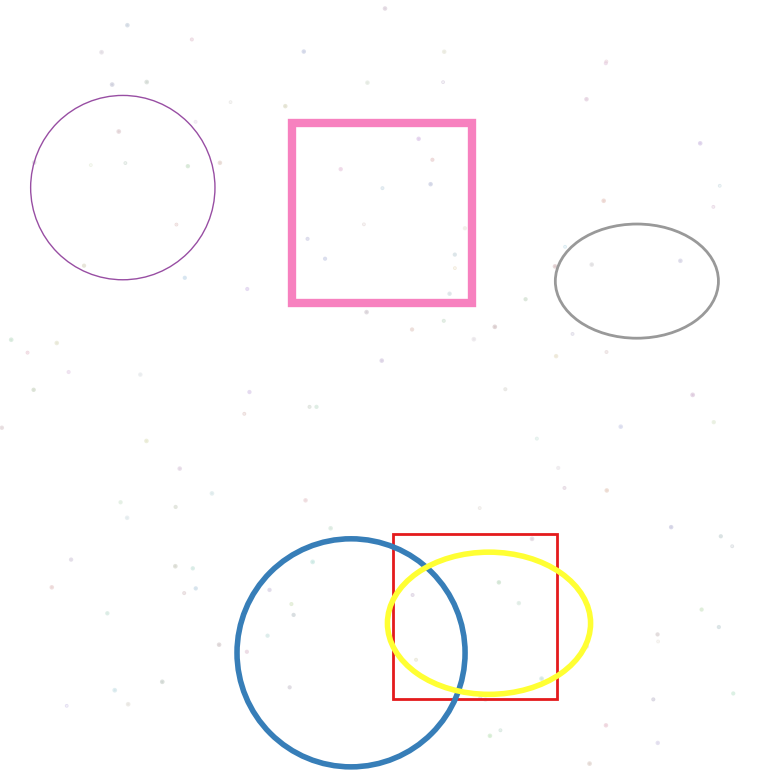[{"shape": "square", "thickness": 1, "radius": 0.54, "center": [0.617, 0.2]}, {"shape": "circle", "thickness": 2, "radius": 0.74, "center": [0.456, 0.152]}, {"shape": "circle", "thickness": 0.5, "radius": 0.6, "center": [0.159, 0.756]}, {"shape": "oval", "thickness": 2, "radius": 0.66, "center": [0.635, 0.191]}, {"shape": "square", "thickness": 3, "radius": 0.58, "center": [0.496, 0.723]}, {"shape": "oval", "thickness": 1, "radius": 0.53, "center": [0.827, 0.635]}]